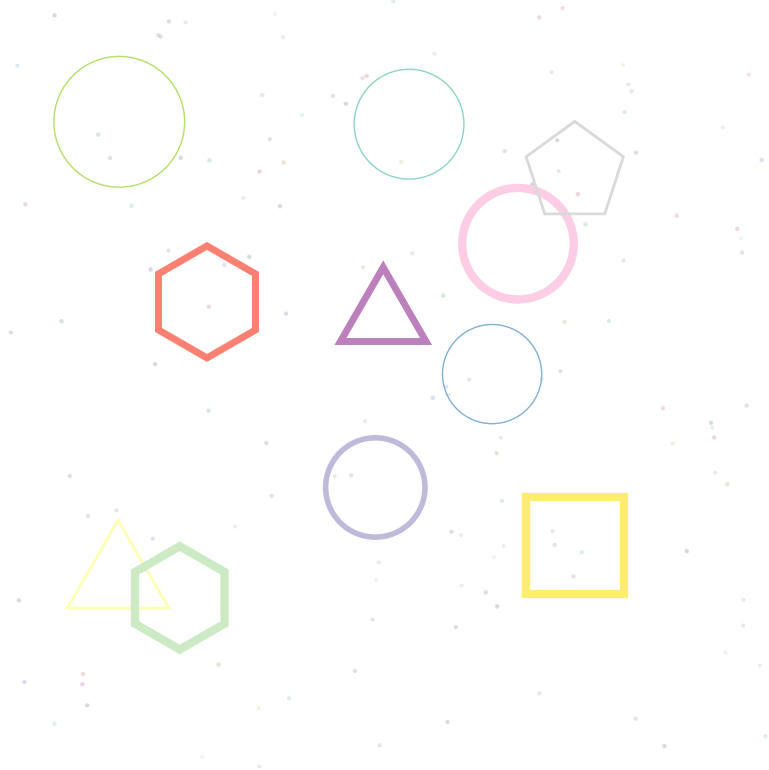[{"shape": "circle", "thickness": 0.5, "radius": 0.36, "center": [0.531, 0.839]}, {"shape": "triangle", "thickness": 1, "radius": 0.38, "center": [0.153, 0.248]}, {"shape": "circle", "thickness": 2, "radius": 0.32, "center": [0.487, 0.367]}, {"shape": "hexagon", "thickness": 2.5, "radius": 0.36, "center": [0.269, 0.608]}, {"shape": "circle", "thickness": 0.5, "radius": 0.32, "center": [0.639, 0.514]}, {"shape": "circle", "thickness": 0.5, "radius": 0.42, "center": [0.155, 0.842]}, {"shape": "circle", "thickness": 3, "radius": 0.36, "center": [0.673, 0.684]}, {"shape": "pentagon", "thickness": 1, "radius": 0.33, "center": [0.746, 0.776]}, {"shape": "triangle", "thickness": 2.5, "radius": 0.32, "center": [0.498, 0.589]}, {"shape": "hexagon", "thickness": 3, "radius": 0.34, "center": [0.233, 0.224]}, {"shape": "square", "thickness": 3, "radius": 0.32, "center": [0.747, 0.291]}]